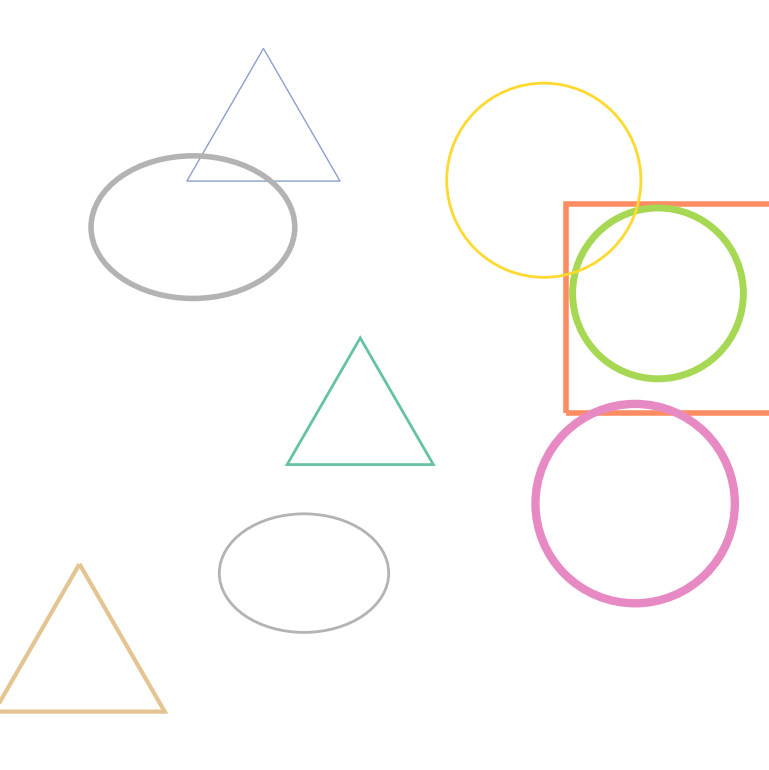[{"shape": "triangle", "thickness": 1, "radius": 0.55, "center": [0.468, 0.451]}, {"shape": "square", "thickness": 2, "radius": 0.68, "center": [0.871, 0.6]}, {"shape": "triangle", "thickness": 0.5, "radius": 0.57, "center": [0.342, 0.822]}, {"shape": "circle", "thickness": 3, "radius": 0.65, "center": [0.825, 0.346]}, {"shape": "circle", "thickness": 2.5, "radius": 0.55, "center": [0.855, 0.619]}, {"shape": "circle", "thickness": 1, "radius": 0.63, "center": [0.706, 0.766]}, {"shape": "triangle", "thickness": 1.5, "radius": 0.64, "center": [0.103, 0.14]}, {"shape": "oval", "thickness": 2, "radius": 0.66, "center": [0.251, 0.705]}, {"shape": "oval", "thickness": 1, "radius": 0.55, "center": [0.395, 0.256]}]